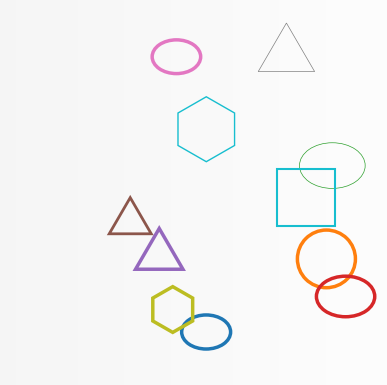[{"shape": "oval", "thickness": 2.5, "radius": 0.32, "center": [0.532, 0.138]}, {"shape": "circle", "thickness": 2.5, "radius": 0.37, "center": [0.842, 0.328]}, {"shape": "oval", "thickness": 0.5, "radius": 0.42, "center": [0.858, 0.57]}, {"shape": "oval", "thickness": 2.5, "radius": 0.38, "center": [0.892, 0.23]}, {"shape": "triangle", "thickness": 2.5, "radius": 0.35, "center": [0.411, 0.336]}, {"shape": "triangle", "thickness": 2, "radius": 0.31, "center": [0.336, 0.424]}, {"shape": "oval", "thickness": 2.5, "radius": 0.31, "center": [0.455, 0.853]}, {"shape": "triangle", "thickness": 0.5, "radius": 0.42, "center": [0.739, 0.856]}, {"shape": "hexagon", "thickness": 2.5, "radius": 0.3, "center": [0.446, 0.196]}, {"shape": "hexagon", "thickness": 1, "radius": 0.42, "center": [0.532, 0.664]}, {"shape": "square", "thickness": 1.5, "radius": 0.37, "center": [0.79, 0.487]}]